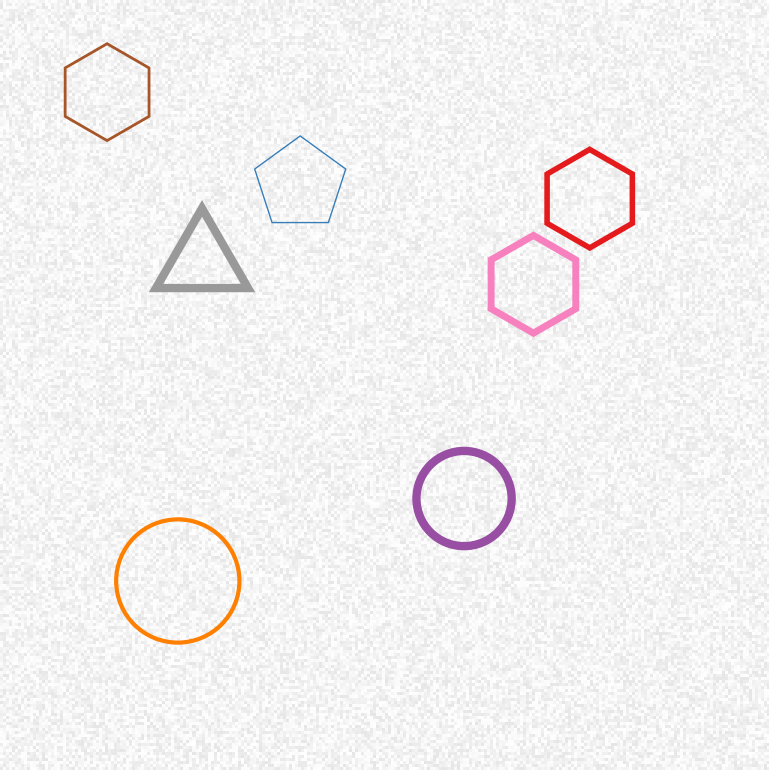[{"shape": "hexagon", "thickness": 2, "radius": 0.32, "center": [0.766, 0.742]}, {"shape": "pentagon", "thickness": 0.5, "radius": 0.31, "center": [0.39, 0.761]}, {"shape": "circle", "thickness": 3, "radius": 0.31, "center": [0.603, 0.353]}, {"shape": "circle", "thickness": 1.5, "radius": 0.4, "center": [0.231, 0.245]}, {"shape": "hexagon", "thickness": 1, "radius": 0.31, "center": [0.139, 0.88]}, {"shape": "hexagon", "thickness": 2.5, "radius": 0.32, "center": [0.693, 0.631]}, {"shape": "triangle", "thickness": 3, "radius": 0.34, "center": [0.262, 0.66]}]